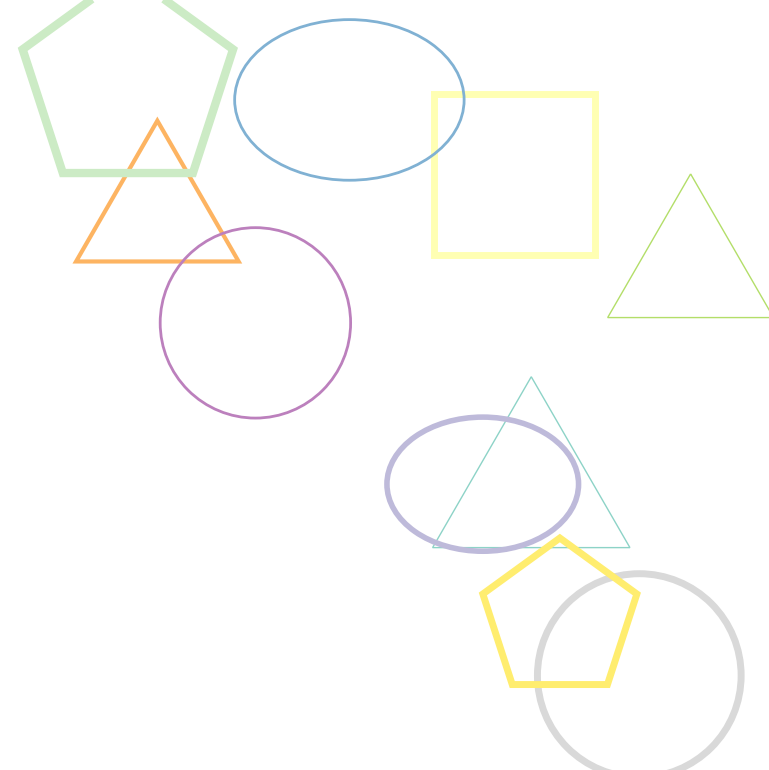[{"shape": "triangle", "thickness": 0.5, "radius": 0.74, "center": [0.69, 0.363]}, {"shape": "square", "thickness": 2.5, "radius": 0.52, "center": [0.668, 0.773]}, {"shape": "oval", "thickness": 2, "radius": 0.62, "center": [0.627, 0.371]}, {"shape": "oval", "thickness": 1, "radius": 0.75, "center": [0.454, 0.87]}, {"shape": "triangle", "thickness": 1.5, "radius": 0.61, "center": [0.204, 0.721]}, {"shape": "triangle", "thickness": 0.5, "radius": 0.62, "center": [0.897, 0.65]}, {"shape": "circle", "thickness": 2.5, "radius": 0.66, "center": [0.83, 0.123]}, {"shape": "circle", "thickness": 1, "radius": 0.62, "center": [0.332, 0.581]}, {"shape": "pentagon", "thickness": 3, "radius": 0.72, "center": [0.166, 0.892]}, {"shape": "pentagon", "thickness": 2.5, "radius": 0.53, "center": [0.727, 0.196]}]